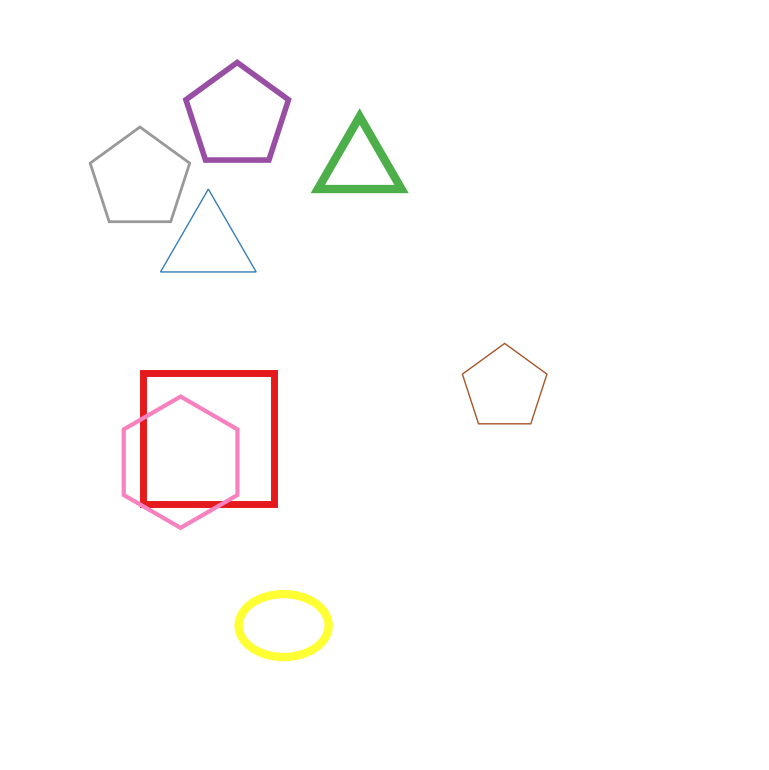[{"shape": "square", "thickness": 2.5, "radius": 0.43, "center": [0.271, 0.43]}, {"shape": "triangle", "thickness": 0.5, "radius": 0.36, "center": [0.271, 0.683]}, {"shape": "triangle", "thickness": 3, "radius": 0.31, "center": [0.467, 0.786]}, {"shape": "pentagon", "thickness": 2, "radius": 0.35, "center": [0.308, 0.849]}, {"shape": "oval", "thickness": 3, "radius": 0.29, "center": [0.368, 0.188]}, {"shape": "pentagon", "thickness": 0.5, "radius": 0.29, "center": [0.655, 0.496]}, {"shape": "hexagon", "thickness": 1.5, "radius": 0.43, "center": [0.235, 0.4]}, {"shape": "pentagon", "thickness": 1, "radius": 0.34, "center": [0.182, 0.767]}]